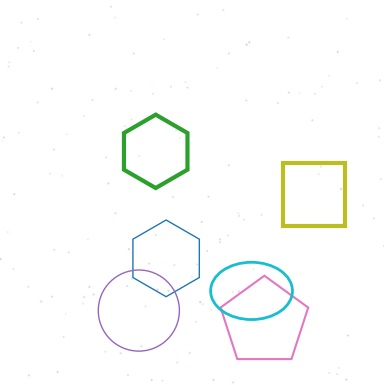[{"shape": "hexagon", "thickness": 1, "radius": 0.5, "center": [0.431, 0.329]}, {"shape": "hexagon", "thickness": 3, "radius": 0.48, "center": [0.404, 0.607]}, {"shape": "circle", "thickness": 1, "radius": 0.53, "center": [0.361, 0.193]}, {"shape": "pentagon", "thickness": 1.5, "radius": 0.6, "center": [0.687, 0.164]}, {"shape": "square", "thickness": 3, "radius": 0.41, "center": [0.816, 0.495]}, {"shape": "oval", "thickness": 2, "radius": 0.53, "center": [0.653, 0.244]}]